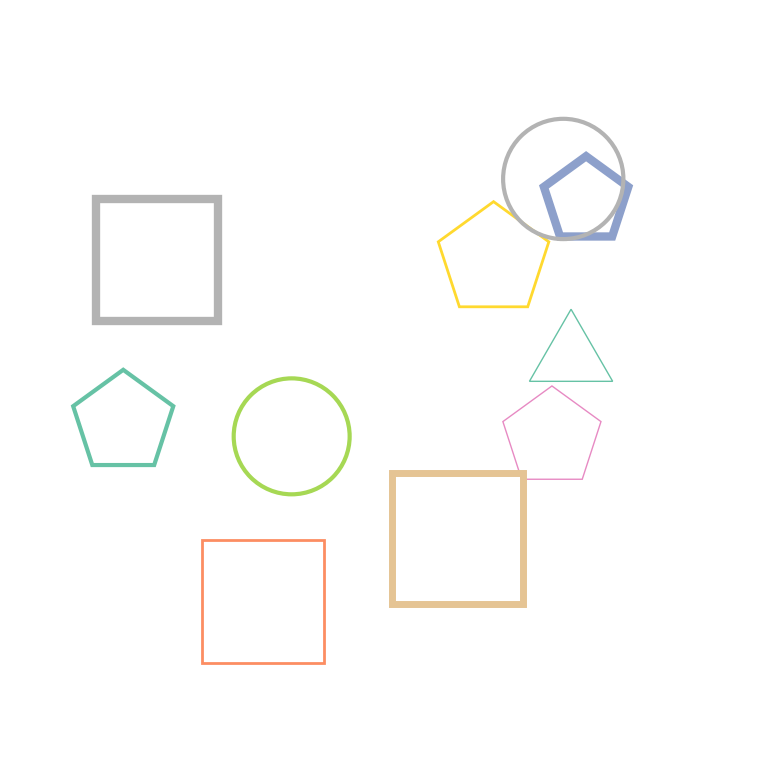[{"shape": "triangle", "thickness": 0.5, "radius": 0.31, "center": [0.742, 0.536]}, {"shape": "pentagon", "thickness": 1.5, "radius": 0.34, "center": [0.16, 0.451]}, {"shape": "square", "thickness": 1, "radius": 0.4, "center": [0.342, 0.219]}, {"shape": "pentagon", "thickness": 3, "radius": 0.29, "center": [0.761, 0.739]}, {"shape": "pentagon", "thickness": 0.5, "radius": 0.33, "center": [0.717, 0.432]}, {"shape": "circle", "thickness": 1.5, "radius": 0.38, "center": [0.379, 0.433]}, {"shape": "pentagon", "thickness": 1, "radius": 0.38, "center": [0.641, 0.663]}, {"shape": "square", "thickness": 2.5, "radius": 0.43, "center": [0.594, 0.3]}, {"shape": "square", "thickness": 3, "radius": 0.4, "center": [0.204, 0.663]}, {"shape": "circle", "thickness": 1.5, "radius": 0.39, "center": [0.731, 0.768]}]